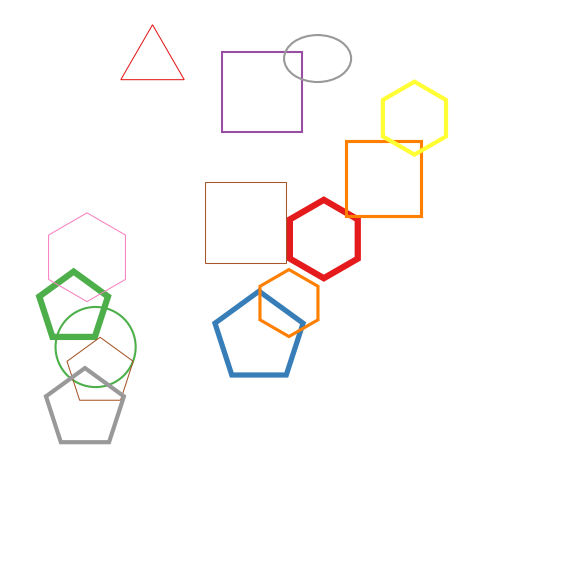[{"shape": "hexagon", "thickness": 3, "radius": 0.34, "center": [0.561, 0.585]}, {"shape": "triangle", "thickness": 0.5, "radius": 0.32, "center": [0.264, 0.893]}, {"shape": "pentagon", "thickness": 2.5, "radius": 0.4, "center": [0.449, 0.415]}, {"shape": "circle", "thickness": 1, "radius": 0.35, "center": [0.166, 0.398]}, {"shape": "pentagon", "thickness": 3, "radius": 0.31, "center": [0.128, 0.466]}, {"shape": "square", "thickness": 1, "radius": 0.34, "center": [0.454, 0.84]}, {"shape": "hexagon", "thickness": 1.5, "radius": 0.29, "center": [0.5, 0.474]}, {"shape": "square", "thickness": 1.5, "radius": 0.33, "center": [0.664, 0.69]}, {"shape": "hexagon", "thickness": 2, "radius": 0.32, "center": [0.718, 0.795]}, {"shape": "pentagon", "thickness": 0.5, "radius": 0.3, "center": [0.173, 0.355]}, {"shape": "square", "thickness": 0.5, "radius": 0.35, "center": [0.425, 0.614]}, {"shape": "hexagon", "thickness": 0.5, "radius": 0.38, "center": [0.151, 0.554]}, {"shape": "oval", "thickness": 1, "radius": 0.29, "center": [0.55, 0.898]}, {"shape": "pentagon", "thickness": 2, "radius": 0.35, "center": [0.147, 0.291]}]